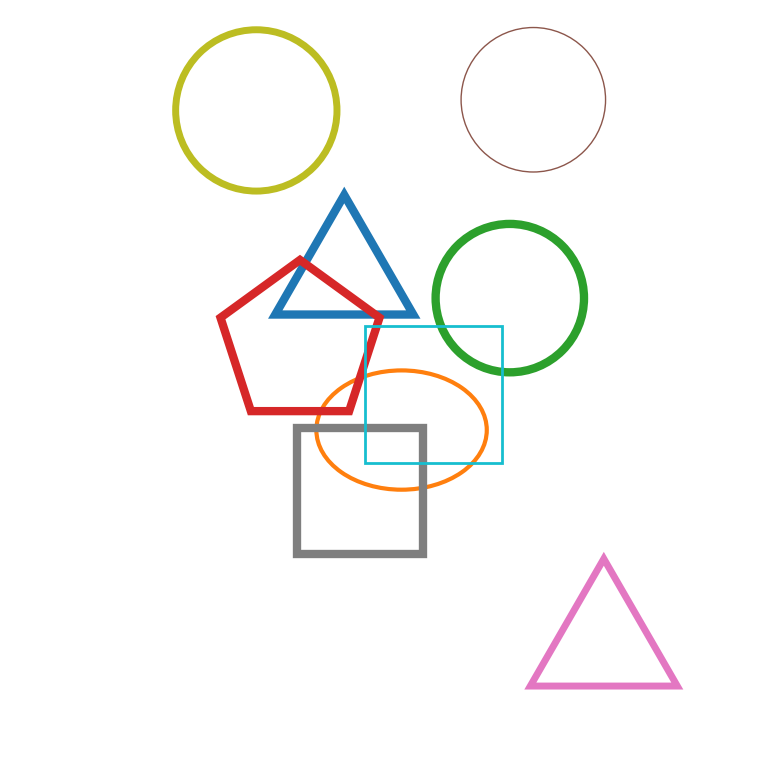[{"shape": "triangle", "thickness": 3, "radius": 0.52, "center": [0.447, 0.643]}, {"shape": "oval", "thickness": 1.5, "radius": 0.55, "center": [0.522, 0.441]}, {"shape": "circle", "thickness": 3, "radius": 0.48, "center": [0.662, 0.613]}, {"shape": "pentagon", "thickness": 3, "radius": 0.54, "center": [0.39, 0.554]}, {"shape": "circle", "thickness": 0.5, "radius": 0.47, "center": [0.693, 0.87]}, {"shape": "triangle", "thickness": 2.5, "radius": 0.55, "center": [0.784, 0.164]}, {"shape": "square", "thickness": 3, "radius": 0.41, "center": [0.468, 0.362]}, {"shape": "circle", "thickness": 2.5, "radius": 0.52, "center": [0.333, 0.857]}, {"shape": "square", "thickness": 1, "radius": 0.44, "center": [0.563, 0.487]}]